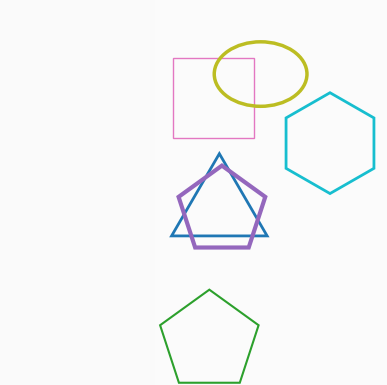[{"shape": "triangle", "thickness": 2, "radius": 0.71, "center": [0.566, 0.458]}, {"shape": "pentagon", "thickness": 1.5, "radius": 0.67, "center": [0.54, 0.114]}, {"shape": "pentagon", "thickness": 3, "radius": 0.59, "center": [0.573, 0.452]}, {"shape": "square", "thickness": 1, "radius": 0.52, "center": [0.55, 0.745]}, {"shape": "oval", "thickness": 2.5, "radius": 0.6, "center": [0.673, 0.808]}, {"shape": "hexagon", "thickness": 2, "radius": 0.65, "center": [0.852, 0.628]}]